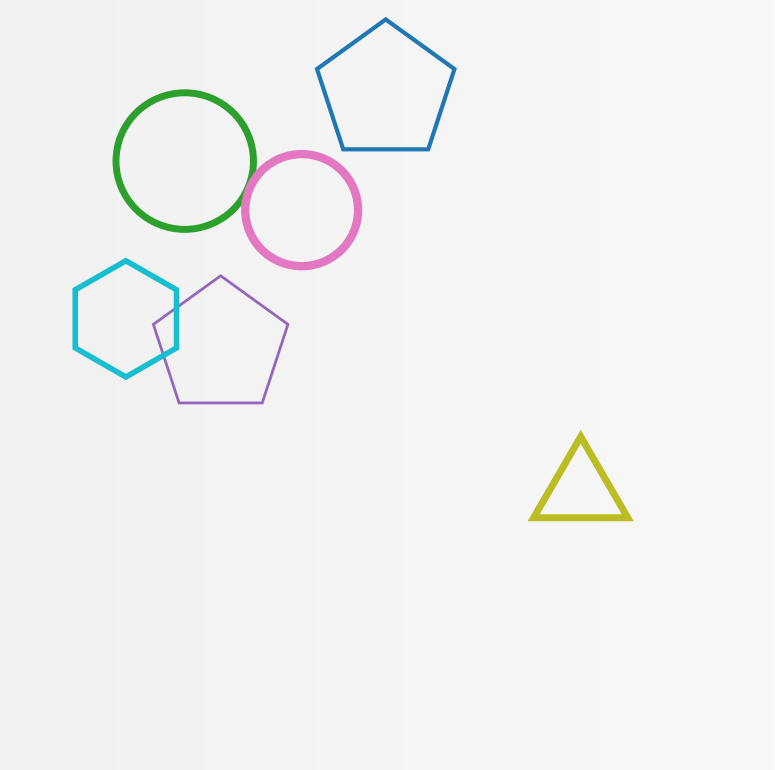[{"shape": "pentagon", "thickness": 1.5, "radius": 0.47, "center": [0.498, 0.882]}, {"shape": "circle", "thickness": 2.5, "radius": 0.44, "center": [0.238, 0.791]}, {"shape": "pentagon", "thickness": 1, "radius": 0.46, "center": [0.285, 0.551]}, {"shape": "circle", "thickness": 3, "radius": 0.36, "center": [0.389, 0.727]}, {"shape": "triangle", "thickness": 2.5, "radius": 0.35, "center": [0.749, 0.363]}, {"shape": "hexagon", "thickness": 2, "radius": 0.38, "center": [0.162, 0.586]}]